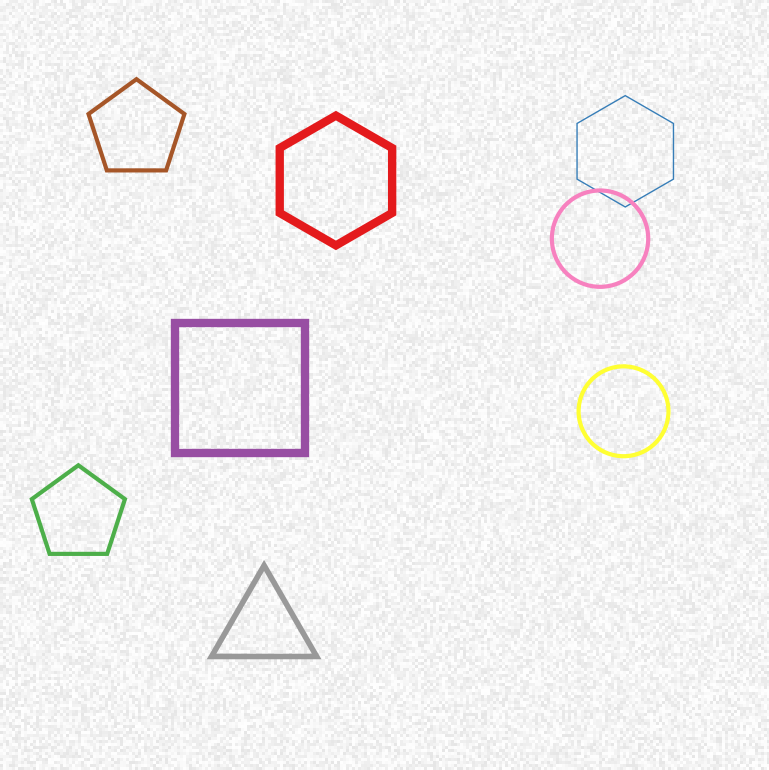[{"shape": "hexagon", "thickness": 3, "radius": 0.42, "center": [0.436, 0.766]}, {"shape": "hexagon", "thickness": 0.5, "radius": 0.36, "center": [0.812, 0.804]}, {"shape": "pentagon", "thickness": 1.5, "radius": 0.32, "center": [0.102, 0.332]}, {"shape": "square", "thickness": 3, "radius": 0.42, "center": [0.312, 0.496]}, {"shape": "circle", "thickness": 1.5, "radius": 0.29, "center": [0.81, 0.466]}, {"shape": "pentagon", "thickness": 1.5, "radius": 0.33, "center": [0.177, 0.832]}, {"shape": "circle", "thickness": 1.5, "radius": 0.31, "center": [0.779, 0.69]}, {"shape": "triangle", "thickness": 2, "radius": 0.39, "center": [0.343, 0.187]}]